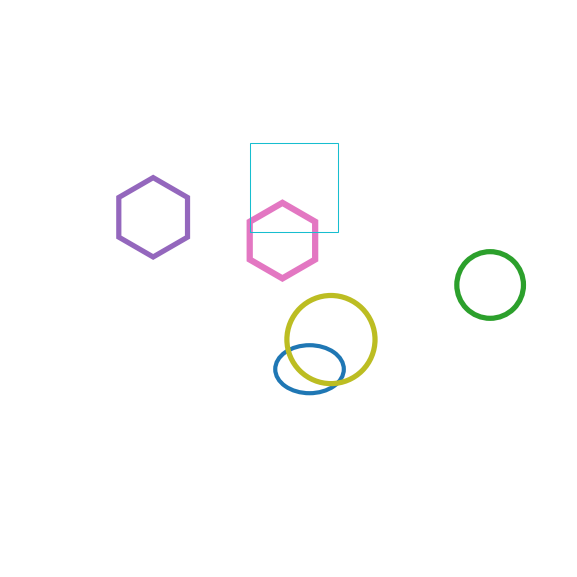[{"shape": "oval", "thickness": 2, "radius": 0.3, "center": [0.536, 0.36]}, {"shape": "circle", "thickness": 2.5, "radius": 0.29, "center": [0.849, 0.506]}, {"shape": "hexagon", "thickness": 2.5, "radius": 0.34, "center": [0.265, 0.623]}, {"shape": "hexagon", "thickness": 3, "radius": 0.33, "center": [0.489, 0.582]}, {"shape": "circle", "thickness": 2.5, "radius": 0.38, "center": [0.573, 0.411]}, {"shape": "square", "thickness": 0.5, "radius": 0.38, "center": [0.509, 0.675]}]